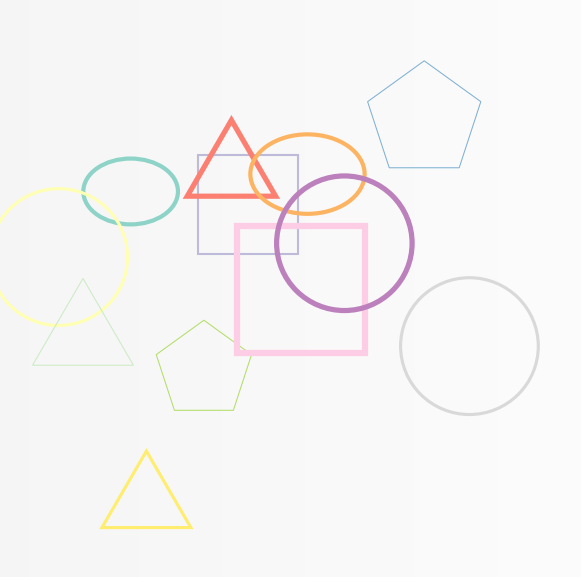[{"shape": "oval", "thickness": 2, "radius": 0.41, "center": [0.225, 0.668]}, {"shape": "circle", "thickness": 1.5, "radius": 0.59, "center": [0.101, 0.554]}, {"shape": "square", "thickness": 1, "radius": 0.43, "center": [0.427, 0.645]}, {"shape": "triangle", "thickness": 2.5, "radius": 0.44, "center": [0.398, 0.703]}, {"shape": "pentagon", "thickness": 0.5, "radius": 0.51, "center": [0.73, 0.791]}, {"shape": "oval", "thickness": 2, "radius": 0.49, "center": [0.529, 0.698]}, {"shape": "pentagon", "thickness": 0.5, "radius": 0.43, "center": [0.351, 0.358]}, {"shape": "square", "thickness": 3, "radius": 0.55, "center": [0.518, 0.498]}, {"shape": "circle", "thickness": 1.5, "radius": 0.59, "center": [0.808, 0.4]}, {"shape": "circle", "thickness": 2.5, "radius": 0.58, "center": [0.592, 0.578]}, {"shape": "triangle", "thickness": 0.5, "radius": 0.5, "center": [0.143, 0.417]}, {"shape": "triangle", "thickness": 1.5, "radius": 0.44, "center": [0.252, 0.13]}]